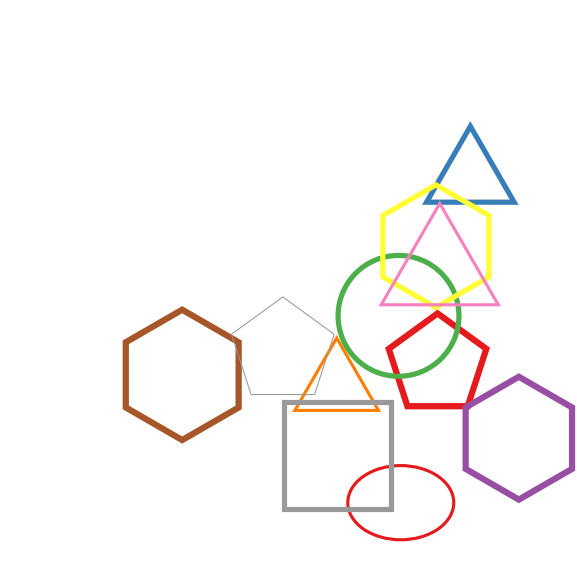[{"shape": "oval", "thickness": 1.5, "radius": 0.46, "center": [0.694, 0.129]}, {"shape": "pentagon", "thickness": 3, "radius": 0.44, "center": [0.758, 0.368]}, {"shape": "triangle", "thickness": 2.5, "radius": 0.44, "center": [0.814, 0.693]}, {"shape": "circle", "thickness": 2.5, "radius": 0.52, "center": [0.69, 0.452]}, {"shape": "hexagon", "thickness": 3, "radius": 0.53, "center": [0.898, 0.24]}, {"shape": "triangle", "thickness": 1.5, "radius": 0.42, "center": [0.583, 0.33]}, {"shape": "hexagon", "thickness": 2.5, "radius": 0.53, "center": [0.755, 0.573]}, {"shape": "hexagon", "thickness": 3, "radius": 0.56, "center": [0.316, 0.35]}, {"shape": "triangle", "thickness": 1.5, "radius": 0.59, "center": [0.761, 0.53]}, {"shape": "pentagon", "thickness": 0.5, "radius": 0.47, "center": [0.49, 0.392]}, {"shape": "square", "thickness": 2.5, "radius": 0.46, "center": [0.585, 0.211]}]